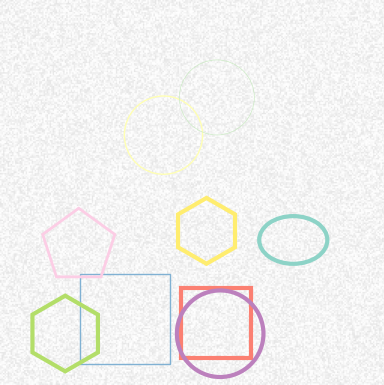[{"shape": "oval", "thickness": 3, "radius": 0.44, "center": [0.762, 0.377]}, {"shape": "circle", "thickness": 1, "radius": 0.51, "center": [0.425, 0.649]}, {"shape": "square", "thickness": 3, "radius": 0.45, "center": [0.562, 0.162]}, {"shape": "square", "thickness": 1, "radius": 0.58, "center": [0.325, 0.171]}, {"shape": "hexagon", "thickness": 3, "radius": 0.49, "center": [0.169, 0.134]}, {"shape": "pentagon", "thickness": 2, "radius": 0.49, "center": [0.205, 0.361]}, {"shape": "circle", "thickness": 3, "radius": 0.56, "center": [0.572, 0.133]}, {"shape": "circle", "thickness": 0.5, "radius": 0.49, "center": [0.563, 0.747]}, {"shape": "hexagon", "thickness": 3, "radius": 0.43, "center": [0.536, 0.4]}]